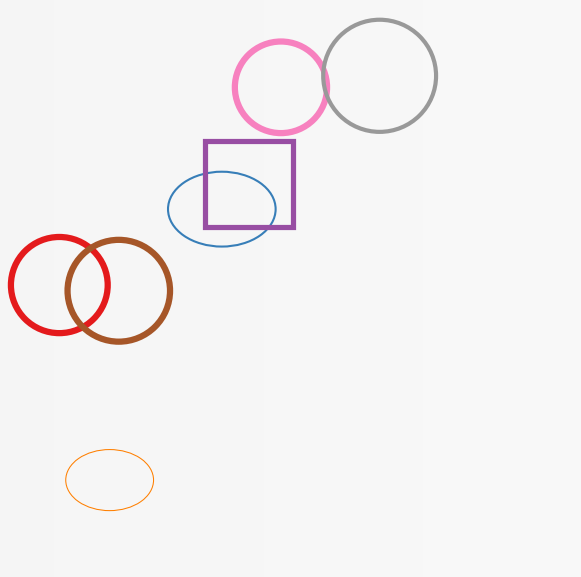[{"shape": "circle", "thickness": 3, "radius": 0.42, "center": [0.102, 0.506]}, {"shape": "oval", "thickness": 1, "radius": 0.46, "center": [0.382, 0.637]}, {"shape": "square", "thickness": 2.5, "radius": 0.37, "center": [0.428, 0.681]}, {"shape": "oval", "thickness": 0.5, "radius": 0.38, "center": [0.189, 0.168]}, {"shape": "circle", "thickness": 3, "radius": 0.44, "center": [0.204, 0.496]}, {"shape": "circle", "thickness": 3, "radius": 0.4, "center": [0.483, 0.848]}, {"shape": "circle", "thickness": 2, "radius": 0.49, "center": [0.653, 0.868]}]